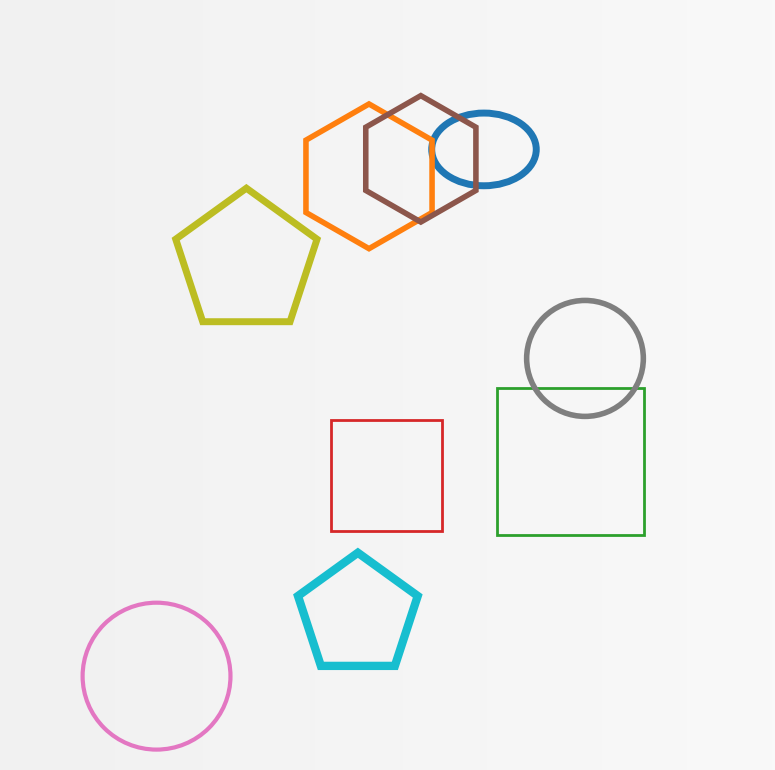[{"shape": "oval", "thickness": 2.5, "radius": 0.34, "center": [0.624, 0.806]}, {"shape": "hexagon", "thickness": 2, "radius": 0.47, "center": [0.476, 0.771]}, {"shape": "square", "thickness": 1, "radius": 0.48, "center": [0.736, 0.401]}, {"shape": "square", "thickness": 1, "radius": 0.36, "center": [0.499, 0.383]}, {"shape": "hexagon", "thickness": 2, "radius": 0.41, "center": [0.543, 0.794]}, {"shape": "circle", "thickness": 1.5, "radius": 0.48, "center": [0.202, 0.122]}, {"shape": "circle", "thickness": 2, "radius": 0.38, "center": [0.755, 0.535]}, {"shape": "pentagon", "thickness": 2.5, "radius": 0.48, "center": [0.318, 0.66]}, {"shape": "pentagon", "thickness": 3, "radius": 0.41, "center": [0.462, 0.201]}]